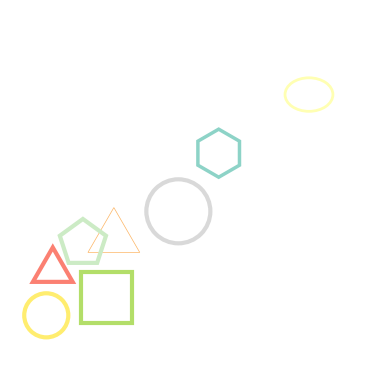[{"shape": "hexagon", "thickness": 2.5, "radius": 0.31, "center": [0.568, 0.602]}, {"shape": "oval", "thickness": 2, "radius": 0.31, "center": [0.803, 0.754]}, {"shape": "triangle", "thickness": 3, "radius": 0.3, "center": [0.137, 0.298]}, {"shape": "triangle", "thickness": 0.5, "radius": 0.39, "center": [0.296, 0.383]}, {"shape": "square", "thickness": 3, "radius": 0.33, "center": [0.276, 0.227]}, {"shape": "circle", "thickness": 3, "radius": 0.42, "center": [0.463, 0.451]}, {"shape": "pentagon", "thickness": 3, "radius": 0.32, "center": [0.215, 0.368]}, {"shape": "circle", "thickness": 3, "radius": 0.29, "center": [0.12, 0.181]}]